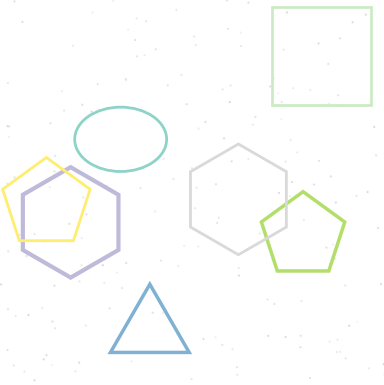[{"shape": "oval", "thickness": 2, "radius": 0.6, "center": [0.313, 0.638]}, {"shape": "hexagon", "thickness": 3, "radius": 0.72, "center": [0.184, 0.422]}, {"shape": "triangle", "thickness": 2.5, "radius": 0.59, "center": [0.389, 0.144]}, {"shape": "pentagon", "thickness": 2.5, "radius": 0.57, "center": [0.787, 0.388]}, {"shape": "hexagon", "thickness": 2, "radius": 0.72, "center": [0.619, 0.482]}, {"shape": "square", "thickness": 2, "radius": 0.64, "center": [0.836, 0.855]}, {"shape": "pentagon", "thickness": 2, "radius": 0.6, "center": [0.12, 0.471]}]